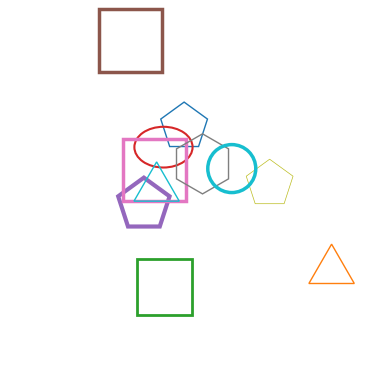[{"shape": "pentagon", "thickness": 1, "radius": 0.32, "center": [0.478, 0.671]}, {"shape": "triangle", "thickness": 1, "radius": 0.34, "center": [0.861, 0.298]}, {"shape": "square", "thickness": 2, "radius": 0.36, "center": [0.427, 0.255]}, {"shape": "oval", "thickness": 1.5, "radius": 0.38, "center": [0.425, 0.618]}, {"shape": "pentagon", "thickness": 3, "radius": 0.35, "center": [0.374, 0.468]}, {"shape": "square", "thickness": 2.5, "radius": 0.41, "center": [0.34, 0.895]}, {"shape": "square", "thickness": 2.5, "radius": 0.41, "center": [0.402, 0.559]}, {"shape": "hexagon", "thickness": 1, "radius": 0.39, "center": [0.526, 0.574]}, {"shape": "pentagon", "thickness": 0.5, "radius": 0.32, "center": [0.7, 0.523]}, {"shape": "circle", "thickness": 2.5, "radius": 0.31, "center": [0.602, 0.562]}, {"shape": "triangle", "thickness": 1, "radius": 0.34, "center": [0.407, 0.511]}]